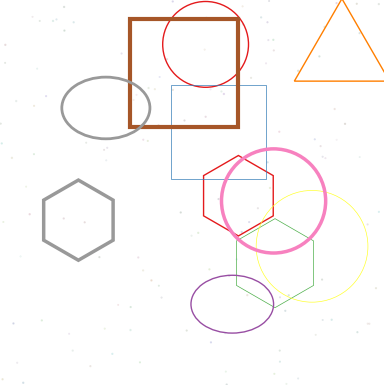[{"shape": "hexagon", "thickness": 1, "radius": 0.52, "center": [0.619, 0.492]}, {"shape": "circle", "thickness": 1, "radius": 0.56, "center": [0.534, 0.885]}, {"shape": "square", "thickness": 0.5, "radius": 0.61, "center": [0.567, 0.657]}, {"shape": "hexagon", "thickness": 0.5, "radius": 0.58, "center": [0.714, 0.316]}, {"shape": "oval", "thickness": 1, "radius": 0.54, "center": [0.603, 0.21]}, {"shape": "triangle", "thickness": 1, "radius": 0.71, "center": [0.888, 0.861]}, {"shape": "circle", "thickness": 0.5, "radius": 0.73, "center": [0.811, 0.36]}, {"shape": "square", "thickness": 3, "radius": 0.7, "center": [0.478, 0.81]}, {"shape": "circle", "thickness": 2.5, "radius": 0.68, "center": [0.711, 0.478]}, {"shape": "hexagon", "thickness": 2.5, "radius": 0.52, "center": [0.204, 0.428]}, {"shape": "oval", "thickness": 2, "radius": 0.57, "center": [0.275, 0.72]}]